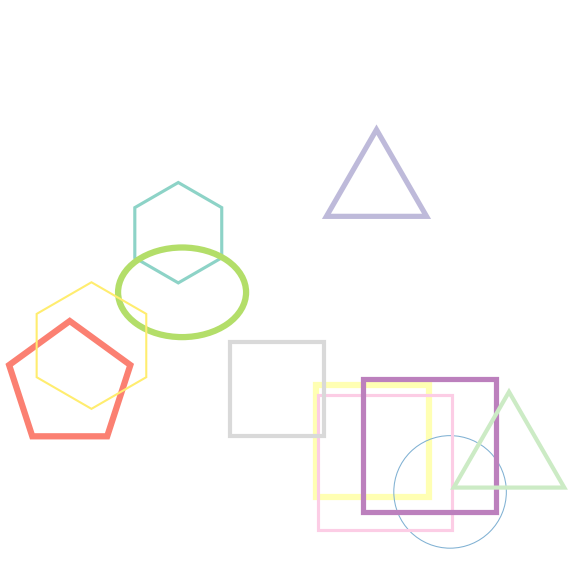[{"shape": "hexagon", "thickness": 1.5, "radius": 0.43, "center": [0.309, 0.596]}, {"shape": "square", "thickness": 3, "radius": 0.49, "center": [0.645, 0.235]}, {"shape": "triangle", "thickness": 2.5, "radius": 0.5, "center": [0.652, 0.675]}, {"shape": "pentagon", "thickness": 3, "radius": 0.55, "center": [0.121, 0.333]}, {"shape": "circle", "thickness": 0.5, "radius": 0.49, "center": [0.779, 0.147]}, {"shape": "oval", "thickness": 3, "radius": 0.55, "center": [0.315, 0.493]}, {"shape": "square", "thickness": 1.5, "radius": 0.58, "center": [0.667, 0.198]}, {"shape": "square", "thickness": 2, "radius": 0.41, "center": [0.48, 0.325]}, {"shape": "square", "thickness": 2.5, "radius": 0.58, "center": [0.744, 0.228]}, {"shape": "triangle", "thickness": 2, "radius": 0.55, "center": [0.881, 0.21]}, {"shape": "hexagon", "thickness": 1, "radius": 0.55, "center": [0.158, 0.401]}]